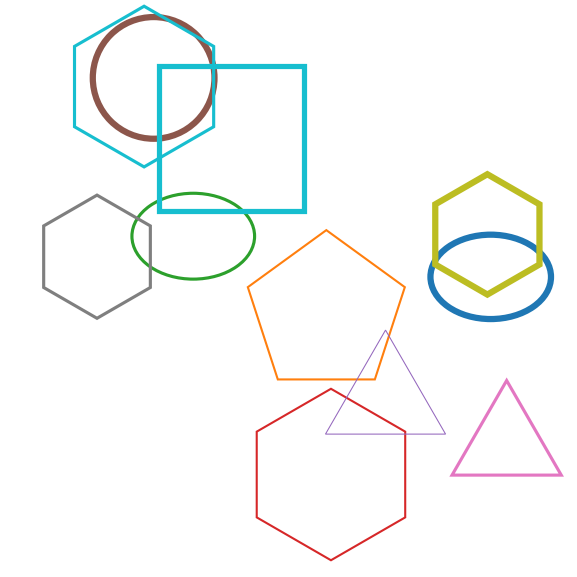[{"shape": "oval", "thickness": 3, "radius": 0.52, "center": [0.85, 0.52]}, {"shape": "pentagon", "thickness": 1, "radius": 0.71, "center": [0.565, 0.458]}, {"shape": "oval", "thickness": 1.5, "radius": 0.53, "center": [0.335, 0.59]}, {"shape": "hexagon", "thickness": 1, "radius": 0.74, "center": [0.573, 0.177]}, {"shape": "triangle", "thickness": 0.5, "radius": 0.6, "center": [0.668, 0.307]}, {"shape": "circle", "thickness": 3, "radius": 0.53, "center": [0.266, 0.864]}, {"shape": "triangle", "thickness": 1.5, "radius": 0.55, "center": [0.877, 0.231]}, {"shape": "hexagon", "thickness": 1.5, "radius": 0.53, "center": [0.168, 0.555]}, {"shape": "hexagon", "thickness": 3, "radius": 0.52, "center": [0.844, 0.593]}, {"shape": "hexagon", "thickness": 1.5, "radius": 0.7, "center": [0.25, 0.849]}, {"shape": "square", "thickness": 2.5, "radius": 0.63, "center": [0.401, 0.76]}]